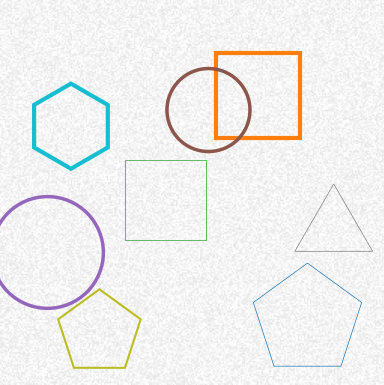[{"shape": "pentagon", "thickness": 0.5, "radius": 0.74, "center": [0.799, 0.169]}, {"shape": "square", "thickness": 3, "radius": 0.55, "center": [0.67, 0.752]}, {"shape": "square", "thickness": 0.5, "radius": 0.52, "center": [0.43, 0.481]}, {"shape": "circle", "thickness": 2.5, "radius": 0.73, "center": [0.123, 0.344]}, {"shape": "circle", "thickness": 2.5, "radius": 0.54, "center": [0.541, 0.714]}, {"shape": "triangle", "thickness": 0.5, "radius": 0.58, "center": [0.867, 0.406]}, {"shape": "pentagon", "thickness": 1.5, "radius": 0.56, "center": [0.258, 0.136]}, {"shape": "hexagon", "thickness": 3, "radius": 0.55, "center": [0.184, 0.672]}]